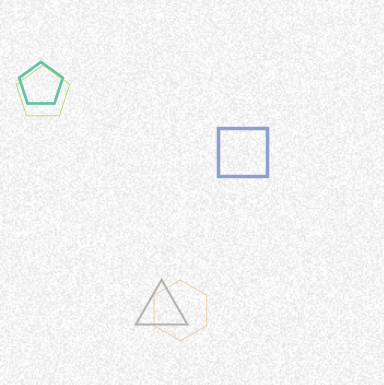[{"shape": "pentagon", "thickness": 2, "radius": 0.3, "center": [0.106, 0.779]}, {"shape": "square", "thickness": 2.5, "radius": 0.32, "center": [0.631, 0.605]}, {"shape": "pentagon", "thickness": 0.5, "radius": 0.36, "center": [0.112, 0.758]}, {"shape": "hexagon", "thickness": 0.5, "radius": 0.4, "center": [0.469, 0.194]}, {"shape": "triangle", "thickness": 1.5, "radius": 0.39, "center": [0.42, 0.196]}]